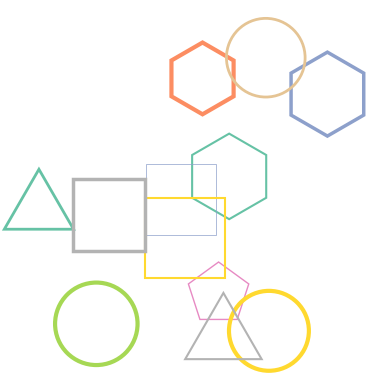[{"shape": "triangle", "thickness": 2, "radius": 0.52, "center": [0.101, 0.457]}, {"shape": "hexagon", "thickness": 1.5, "radius": 0.56, "center": [0.595, 0.542]}, {"shape": "hexagon", "thickness": 3, "radius": 0.47, "center": [0.526, 0.796]}, {"shape": "hexagon", "thickness": 2.5, "radius": 0.54, "center": [0.85, 0.756]}, {"shape": "square", "thickness": 0.5, "radius": 0.46, "center": [0.47, 0.482]}, {"shape": "pentagon", "thickness": 1, "radius": 0.41, "center": [0.568, 0.237]}, {"shape": "circle", "thickness": 3, "radius": 0.54, "center": [0.25, 0.159]}, {"shape": "circle", "thickness": 3, "radius": 0.52, "center": [0.699, 0.141]}, {"shape": "square", "thickness": 1.5, "radius": 0.52, "center": [0.48, 0.382]}, {"shape": "circle", "thickness": 2, "radius": 0.51, "center": [0.69, 0.85]}, {"shape": "square", "thickness": 2.5, "radius": 0.47, "center": [0.284, 0.441]}, {"shape": "triangle", "thickness": 1.5, "radius": 0.57, "center": [0.58, 0.124]}]